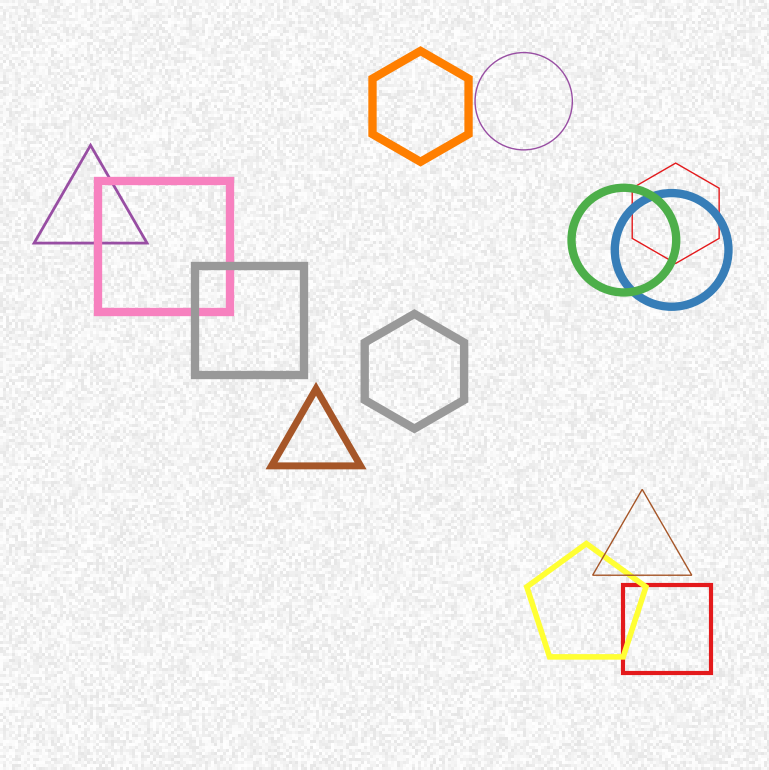[{"shape": "square", "thickness": 1.5, "radius": 0.29, "center": [0.866, 0.183]}, {"shape": "hexagon", "thickness": 0.5, "radius": 0.33, "center": [0.878, 0.723]}, {"shape": "circle", "thickness": 3, "radius": 0.37, "center": [0.872, 0.675]}, {"shape": "circle", "thickness": 3, "radius": 0.34, "center": [0.81, 0.688]}, {"shape": "circle", "thickness": 0.5, "radius": 0.32, "center": [0.68, 0.869]}, {"shape": "triangle", "thickness": 1, "radius": 0.42, "center": [0.118, 0.727]}, {"shape": "hexagon", "thickness": 3, "radius": 0.36, "center": [0.546, 0.862]}, {"shape": "pentagon", "thickness": 2, "radius": 0.41, "center": [0.762, 0.213]}, {"shape": "triangle", "thickness": 0.5, "radius": 0.37, "center": [0.834, 0.29]}, {"shape": "triangle", "thickness": 2.5, "radius": 0.33, "center": [0.41, 0.428]}, {"shape": "square", "thickness": 3, "radius": 0.43, "center": [0.213, 0.68]}, {"shape": "hexagon", "thickness": 3, "radius": 0.37, "center": [0.538, 0.518]}, {"shape": "square", "thickness": 3, "radius": 0.36, "center": [0.324, 0.583]}]